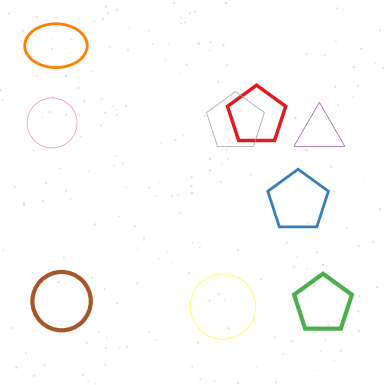[{"shape": "pentagon", "thickness": 2.5, "radius": 0.4, "center": [0.667, 0.699]}, {"shape": "pentagon", "thickness": 2, "radius": 0.41, "center": [0.774, 0.478]}, {"shape": "pentagon", "thickness": 3, "radius": 0.39, "center": [0.839, 0.21]}, {"shape": "triangle", "thickness": 0.5, "radius": 0.38, "center": [0.83, 0.658]}, {"shape": "oval", "thickness": 2, "radius": 0.41, "center": [0.145, 0.881]}, {"shape": "circle", "thickness": 0.5, "radius": 0.42, "center": [0.579, 0.204]}, {"shape": "circle", "thickness": 3, "radius": 0.38, "center": [0.16, 0.218]}, {"shape": "circle", "thickness": 0.5, "radius": 0.32, "center": [0.135, 0.681]}, {"shape": "pentagon", "thickness": 0.5, "radius": 0.4, "center": [0.612, 0.683]}]